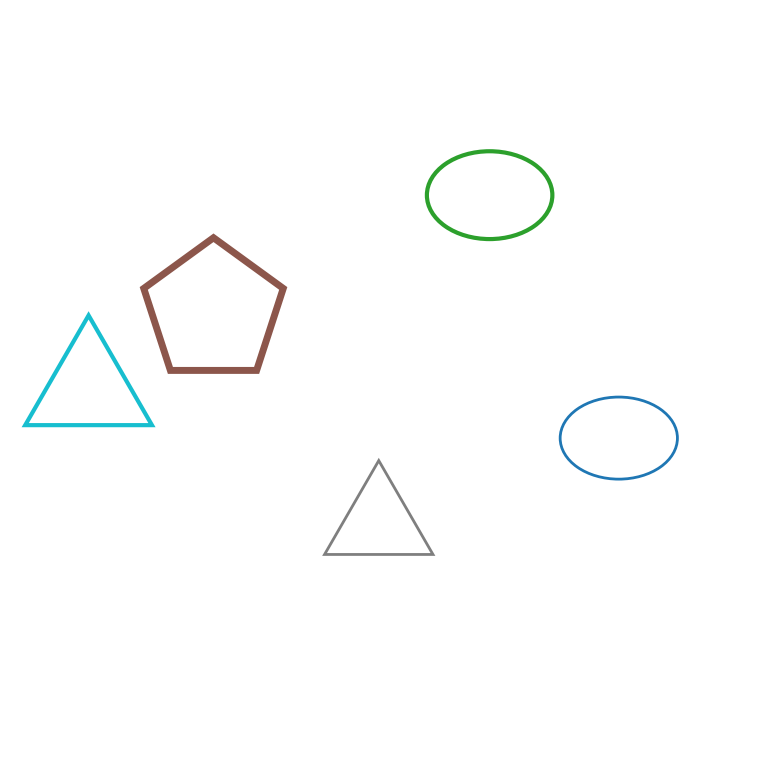[{"shape": "oval", "thickness": 1, "radius": 0.38, "center": [0.804, 0.431]}, {"shape": "oval", "thickness": 1.5, "radius": 0.41, "center": [0.636, 0.747]}, {"shape": "pentagon", "thickness": 2.5, "radius": 0.48, "center": [0.277, 0.596]}, {"shape": "triangle", "thickness": 1, "radius": 0.41, "center": [0.492, 0.321]}, {"shape": "triangle", "thickness": 1.5, "radius": 0.48, "center": [0.115, 0.495]}]